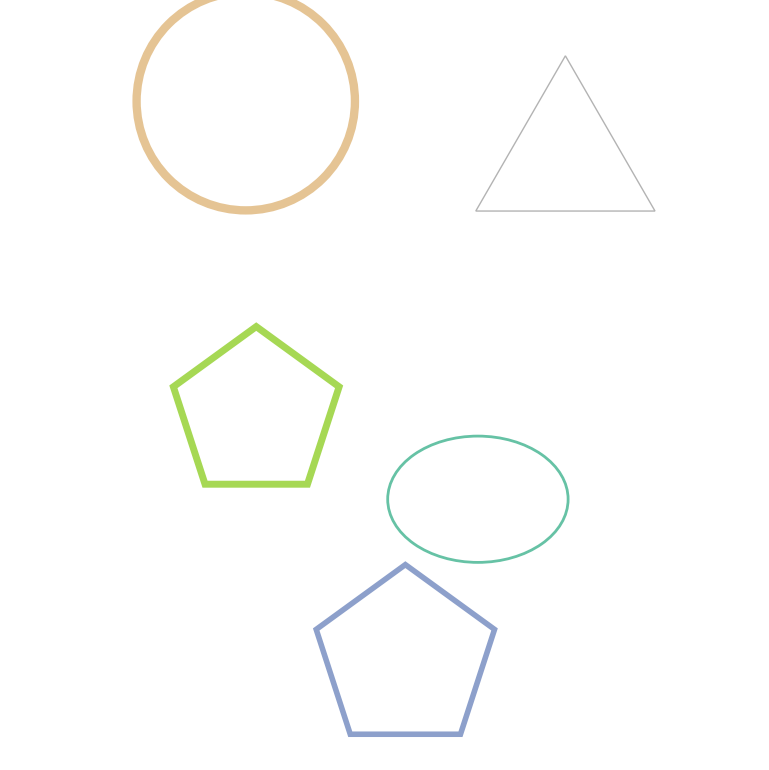[{"shape": "oval", "thickness": 1, "radius": 0.59, "center": [0.621, 0.352]}, {"shape": "pentagon", "thickness": 2, "radius": 0.61, "center": [0.526, 0.145]}, {"shape": "pentagon", "thickness": 2.5, "radius": 0.57, "center": [0.333, 0.463]}, {"shape": "circle", "thickness": 3, "radius": 0.71, "center": [0.319, 0.869]}, {"shape": "triangle", "thickness": 0.5, "radius": 0.67, "center": [0.734, 0.793]}]